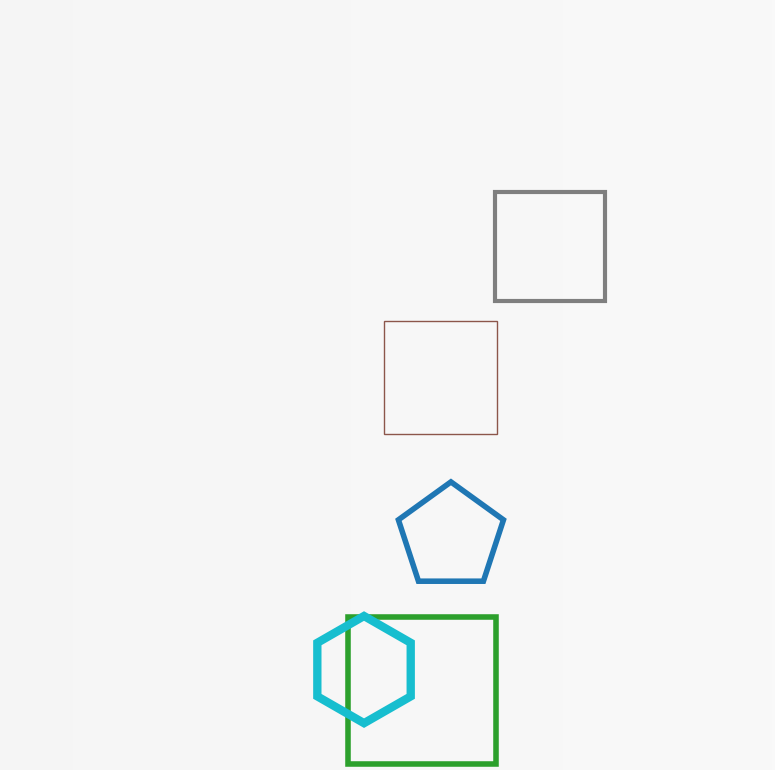[{"shape": "pentagon", "thickness": 2, "radius": 0.36, "center": [0.582, 0.303]}, {"shape": "square", "thickness": 2, "radius": 0.48, "center": [0.544, 0.103]}, {"shape": "square", "thickness": 0.5, "radius": 0.36, "center": [0.568, 0.51]}, {"shape": "square", "thickness": 1.5, "radius": 0.35, "center": [0.71, 0.68]}, {"shape": "hexagon", "thickness": 3, "radius": 0.35, "center": [0.47, 0.13]}]